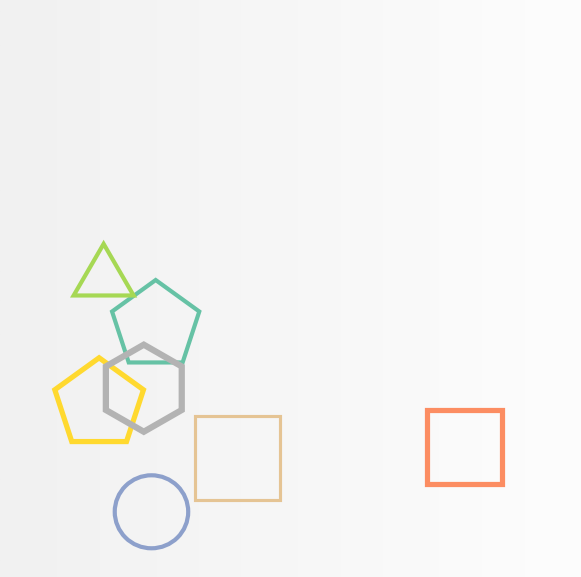[{"shape": "pentagon", "thickness": 2, "radius": 0.39, "center": [0.268, 0.435]}, {"shape": "square", "thickness": 2.5, "radius": 0.32, "center": [0.799, 0.225]}, {"shape": "circle", "thickness": 2, "radius": 0.32, "center": [0.261, 0.113]}, {"shape": "triangle", "thickness": 2, "radius": 0.3, "center": [0.178, 0.517]}, {"shape": "pentagon", "thickness": 2.5, "radius": 0.4, "center": [0.171, 0.299]}, {"shape": "square", "thickness": 1.5, "radius": 0.36, "center": [0.409, 0.206]}, {"shape": "hexagon", "thickness": 3, "radius": 0.38, "center": [0.247, 0.327]}]